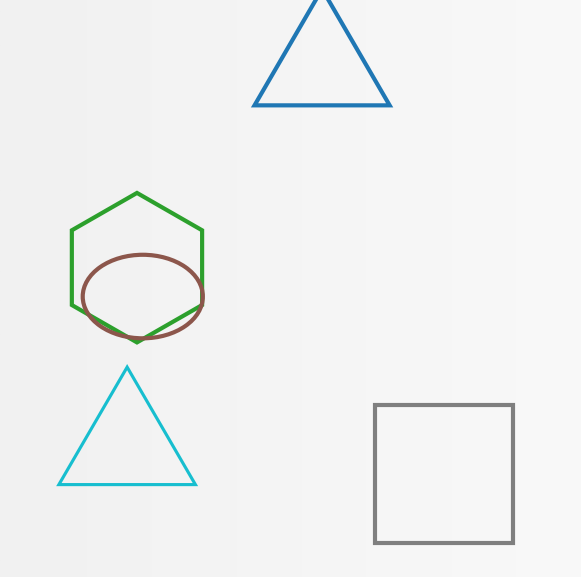[{"shape": "triangle", "thickness": 2, "radius": 0.67, "center": [0.554, 0.884]}, {"shape": "hexagon", "thickness": 2, "radius": 0.65, "center": [0.236, 0.536]}, {"shape": "oval", "thickness": 2, "radius": 0.52, "center": [0.246, 0.486]}, {"shape": "square", "thickness": 2, "radius": 0.6, "center": [0.764, 0.179]}, {"shape": "triangle", "thickness": 1.5, "radius": 0.68, "center": [0.219, 0.228]}]